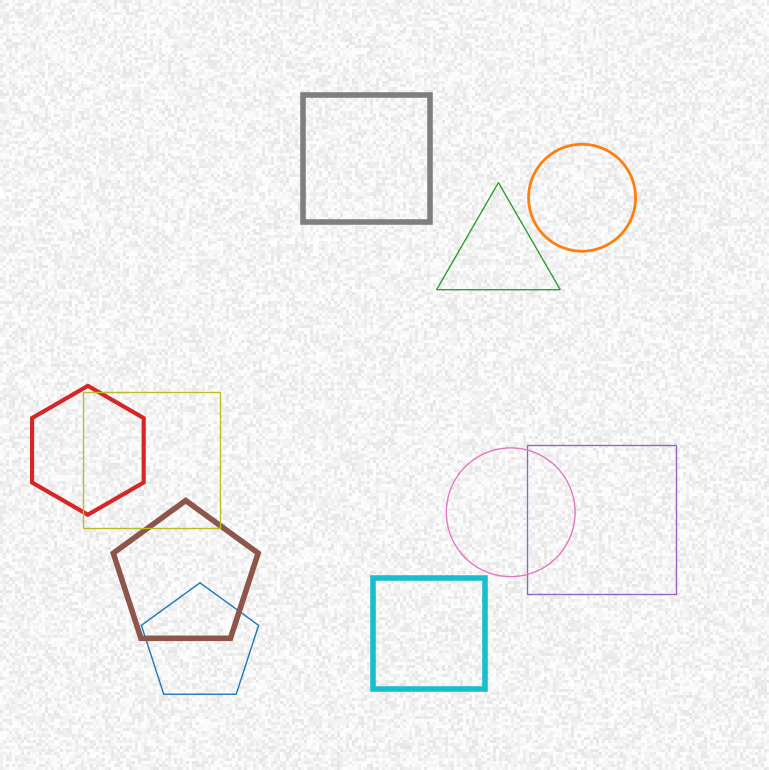[{"shape": "pentagon", "thickness": 0.5, "radius": 0.4, "center": [0.26, 0.163]}, {"shape": "circle", "thickness": 1, "radius": 0.35, "center": [0.756, 0.743]}, {"shape": "triangle", "thickness": 0.5, "radius": 0.46, "center": [0.647, 0.67]}, {"shape": "hexagon", "thickness": 1.5, "radius": 0.42, "center": [0.114, 0.415]}, {"shape": "square", "thickness": 0.5, "radius": 0.48, "center": [0.781, 0.326]}, {"shape": "pentagon", "thickness": 2, "radius": 0.49, "center": [0.241, 0.251]}, {"shape": "circle", "thickness": 0.5, "radius": 0.42, "center": [0.663, 0.335]}, {"shape": "square", "thickness": 2, "radius": 0.41, "center": [0.476, 0.794]}, {"shape": "square", "thickness": 0.5, "radius": 0.44, "center": [0.197, 0.402]}, {"shape": "square", "thickness": 2, "radius": 0.36, "center": [0.557, 0.177]}]